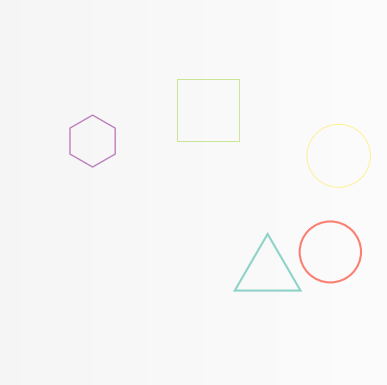[{"shape": "triangle", "thickness": 1.5, "radius": 0.49, "center": [0.691, 0.294]}, {"shape": "circle", "thickness": 1.5, "radius": 0.4, "center": [0.852, 0.346]}, {"shape": "square", "thickness": 0.5, "radius": 0.4, "center": [0.537, 0.714]}, {"shape": "hexagon", "thickness": 1, "radius": 0.34, "center": [0.239, 0.634]}, {"shape": "circle", "thickness": 0.5, "radius": 0.41, "center": [0.874, 0.595]}]